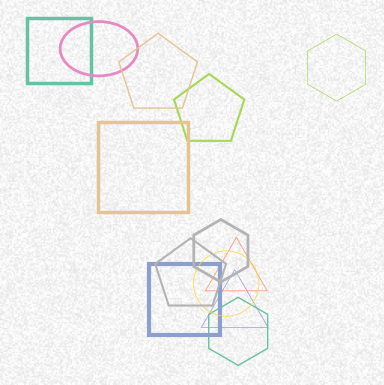[{"shape": "hexagon", "thickness": 1, "radius": 0.44, "center": [0.619, 0.139]}, {"shape": "square", "thickness": 2.5, "radius": 0.42, "center": [0.154, 0.869]}, {"shape": "triangle", "thickness": 0.5, "radius": 0.46, "center": [0.614, 0.291]}, {"shape": "triangle", "thickness": 0.5, "radius": 0.5, "center": [0.61, 0.199]}, {"shape": "square", "thickness": 3, "radius": 0.46, "center": [0.479, 0.223]}, {"shape": "oval", "thickness": 2, "radius": 0.5, "center": [0.257, 0.873]}, {"shape": "hexagon", "thickness": 0.5, "radius": 0.43, "center": [0.875, 0.824]}, {"shape": "pentagon", "thickness": 1.5, "radius": 0.48, "center": [0.543, 0.712]}, {"shape": "circle", "thickness": 0.5, "radius": 0.42, "center": [0.588, 0.263]}, {"shape": "square", "thickness": 2.5, "radius": 0.58, "center": [0.372, 0.566]}, {"shape": "pentagon", "thickness": 1, "radius": 0.54, "center": [0.411, 0.806]}, {"shape": "pentagon", "thickness": 1.5, "radius": 0.48, "center": [0.495, 0.285]}, {"shape": "hexagon", "thickness": 2, "radius": 0.41, "center": [0.574, 0.349]}]